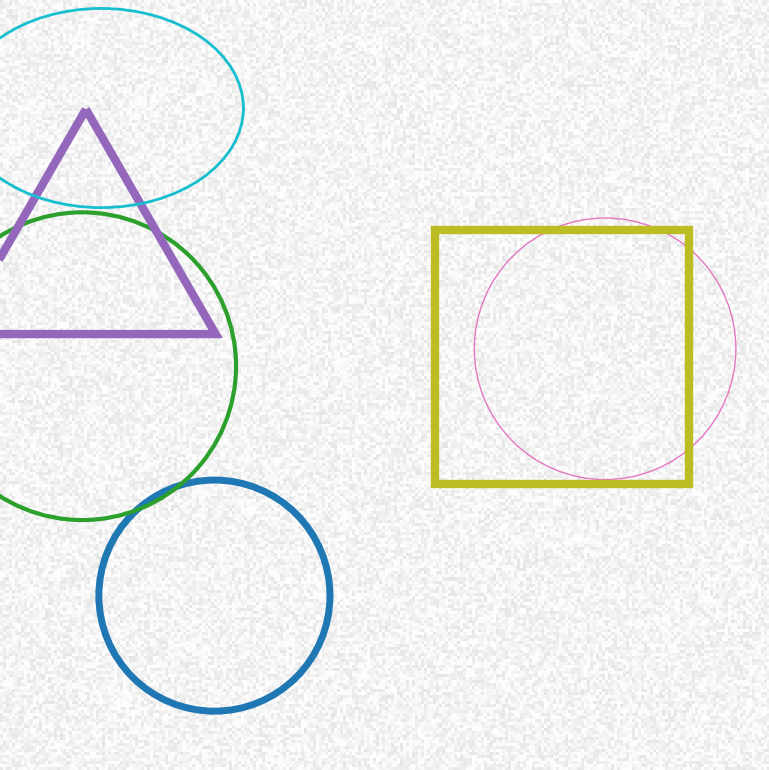[{"shape": "circle", "thickness": 2.5, "radius": 0.75, "center": [0.278, 0.226]}, {"shape": "circle", "thickness": 1.5, "radius": 1.0, "center": [0.107, 0.524]}, {"shape": "triangle", "thickness": 3, "radius": 0.97, "center": [0.112, 0.663]}, {"shape": "circle", "thickness": 0.5, "radius": 0.85, "center": [0.786, 0.547]}, {"shape": "square", "thickness": 3, "radius": 0.82, "center": [0.73, 0.536]}, {"shape": "oval", "thickness": 1, "radius": 0.92, "center": [0.131, 0.86]}]